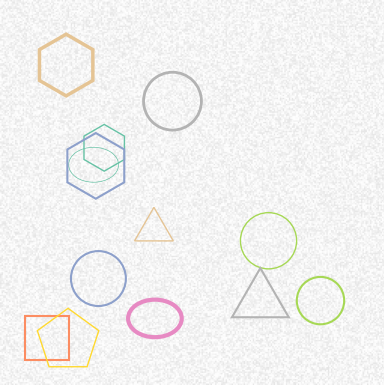[{"shape": "hexagon", "thickness": 1, "radius": 0.3, "center": [0.271, 0.616]}, {"shape": "oval", "thickness": 0.5, "radius": 0.32, "center": [0.243, 0.572]}, {"shape": "square", "thickness": 1.5, "radius": 0.29, "center": [0.122, 0.122]}, {"shape": "hexagon", "thickness": 1.5, "radius": 0.43, "center": [0.249, 0.569]}, {"shape": "circle", "thickness": 1.5, "radius": 0.36, "center": [0.256, 0.277]}, {"shape": "oval", "thickness": 3, "radius": 0.35, "center": [0.402, 0.173]}, {"shape": "circle", "thickness": 1.5, "radius": 0.31, "center": [0.832, 0.219]}, {"shape": "circle", "thickness": 1, "radius": 0.37, "center": [0.697, 0.375]}, {"shape": "pentagon", "thickness": 1, "radius": 0.42, "center": [0.177, 0.115]}, {"shape": "triangle", "thickness": 1, "radius": 0.29, "center": [0.4, 0.403]}, {"shape": "hexagon", "thickness": 2.5, "radius": 0.4, "center": [0.172, 0.831]}, {"shape": "triangle", "thickness": 1.5, "radius": 0.43, "center": [0.676, 0.219]}, {"shape": "circle", "thickness": 2, "radius": 0.38, "center": [0.448, 0.737]}]